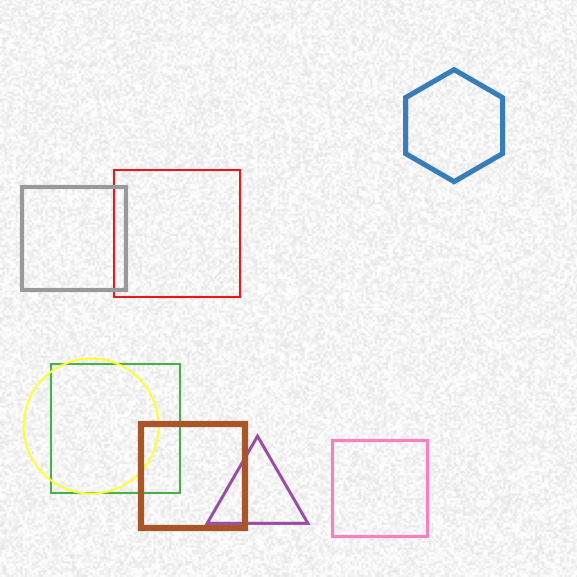[{"shape": "square", "thickness": 1, "radius": 0.55, "center": [0.307, 0.595]}, {"shape": "hexagon", "thickness": 2.5, "radius": 0.48, "center": [0.786, 0.782]}, {"shape": "square", "thickness": 1, "radius": 0.56, "center": [0.2, 0.258]}, {"shape": "triangle", "thickness": 1.5, "radius": 0.5, "center": [0.446, 0.143]}, {"shape": "circle", "thickness": 1, "radius": 0.58, "center": [0.158, 0.261]}, {"shape": "square", "thickness": 3, "radius": 0.45, "center": [0.334, 0.175]}, {"shape": "square", "thickness": 1.5, "radius": 0.41, "center": [0.657, 0.154]}, {"shape": "square", "thickness": 2, "radius": 0.45, "center": [0.127, 0.586]}]